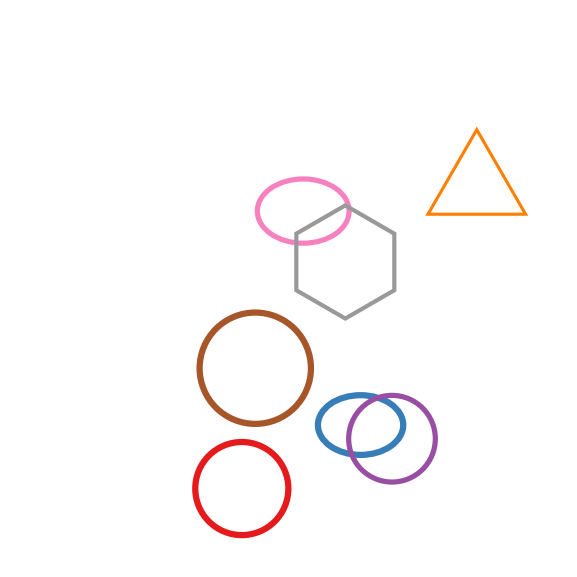[{"shape": "circle", "thickness": 3, "radius": 0.4, "center": [0.419, 0.153]}, {"shape": "oval", "thickness": 3, "radius": 0.37, "center": [0.624, 0.263]}, {"shape": "circle", "thickness": 2.5, "radius": 0.38, "center": [0.679, 0.239]}, {"shape": "triangle", "thickness": 1.5, "radius": 0.49, "center": [0.826, 0.677]}, {"shape": "circle", "thickness": 3, "radius": 0.48, "center": [0.442, 0.362]}, {"shape": "oval", "thickness": 2.5, "radius": 0.4, "center": [0.525, 0.634]}, {"shape": "hexagon", "thickness": 2, "radius": 0.49, "center": [0.598, 0.546]}]